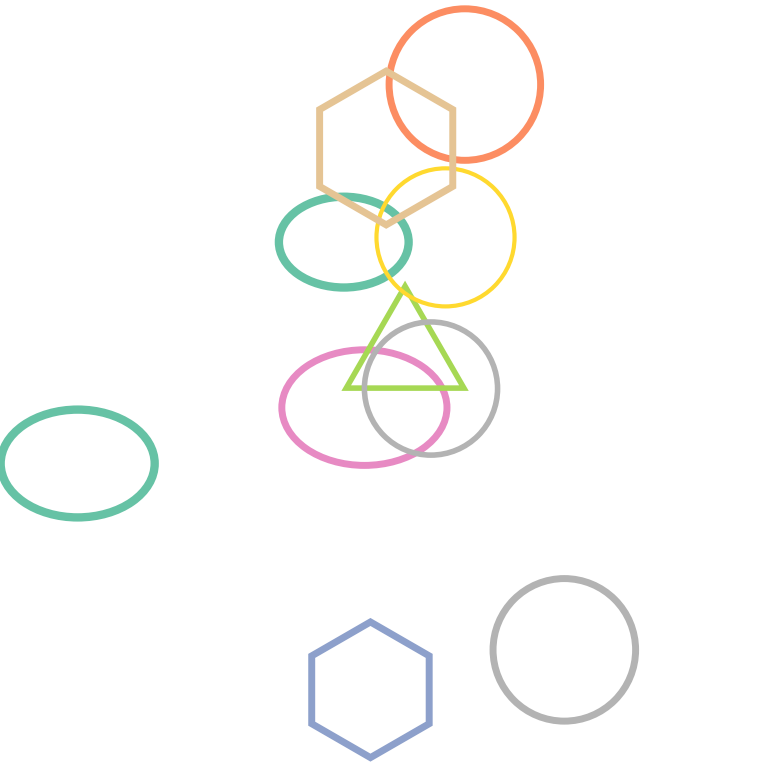[{"shape": "oval", "thickness": 3, "radius": 0.5, "center": [0.101, 0.398]}, {"shape": "oval", "thickness": 3, "radius": 0.42, "center": [0.446, 0.686]}, {"shape": "circle", "thickness": 2.5, "radius": 0.49, "center": [0.604, 0.89]}, {"shape": "hexagon", "thickness": 2.5, "radius": 0.44, "center": [0.481, 0.104]}, {"shape": "oval", "thickness": 2.5, "radius": 0.54, "center": [0.473, 0.471]}, {"shape": "triangle", "thickness": 2, "radius": 0.44, "center": [0.526, 0.54]}, {"shape": "circle", "thickness": 1.5, "radius": 0.45, "center": [0.579, 0.692]}, {"shape": "hexagon", "thickness": 2.5, "radius": 0.5, "center": [0.502, 0.808]}, {"shape": "circle", "thickness": 2.5, "radius": 0.46, "center": [0.733, 0.156]}, {"shape": "circle", "thickness": 2, "radius": 0.43, "center": [0.56, 0.495]}]